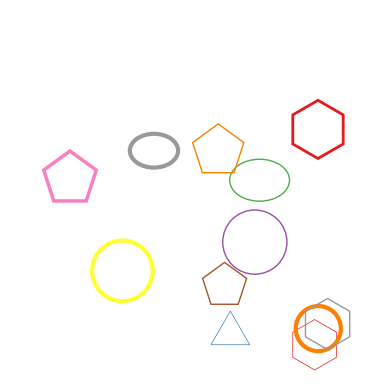[{"shape": "hexagon", "thickness": 2, "radius": 0.38, "center": [0.826, 0.664]}, {"shape": "hexagon", "thickness": 0.5, "radius": 0.33, "center": [0.817, 0.105]}, {"shape": "triangle", "thickness": 0.5, "radius": 0.29, "center": [0.598, 0.134]}, {"shape": "oval", "thickness": 1, "radius": 0.39, "center": [0.674, 0.532]}, {"shape": "circle", "thickness": 1, "radius": 0.42, "center": [0.662, 0.371]}, {"shape": "pentagon", "thickness": 1, "radius": 0.35, "center": [0.567, 0.608]}, {"shape": "circle", "thickness": 3, "radius": 0.29, "center": [0.827, 0.146]}, {"shape": "circle", "thickness": 3, "radius": 0.39, "center": [0.318, 0.297]}, {"shape": "pentagon", "thickness": 1, "radius": 0.3, "center": [0.583, 0.258]}, {"shape": "pentagon", "thickness": 2.5, "radius": 0.36, "center": [0.182, 0.536]}, {"shape": "oval", "thickness": 3, "radius": 0.31, "center": [0.4, 0.609]}, {"shape": "hexagon", "thickness": 1, "radius": 0.33, "center": [0.851, 0.158]}]